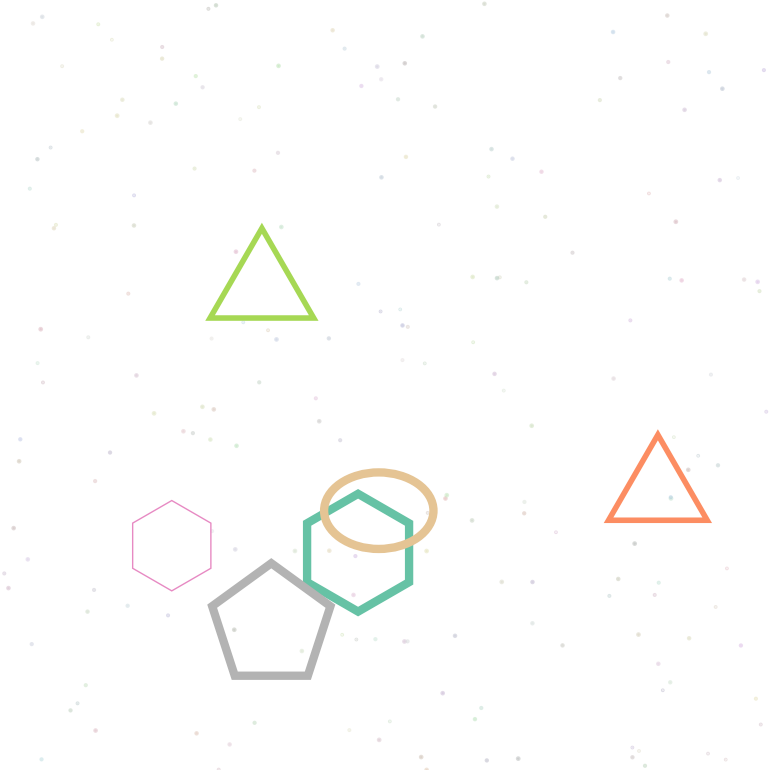[{"shape": "hexagon", "thickness": 3, "radius": 0.38, "center": [0.465, 0.282]}, {"shape": "triangle", "thickness": 2, "radius": 0.37, "center": [0.854, 0.361]}, {"shape": "hexagon", "thickness": 0.5, "radius": 0.29, "center": [0.223, 0.291]}, {"shape": "triangle", "thickness": 2, "radius": 0.39, "center": [0.34, 0.626]}, {"shape": "oval", "thickness": 3, "radius": 0.36, "center": [0.492, 0.337]}, {"shape": "pentagon", "thickness": 3, "radius": 0.4, "center": [0.352, 0.188]}]